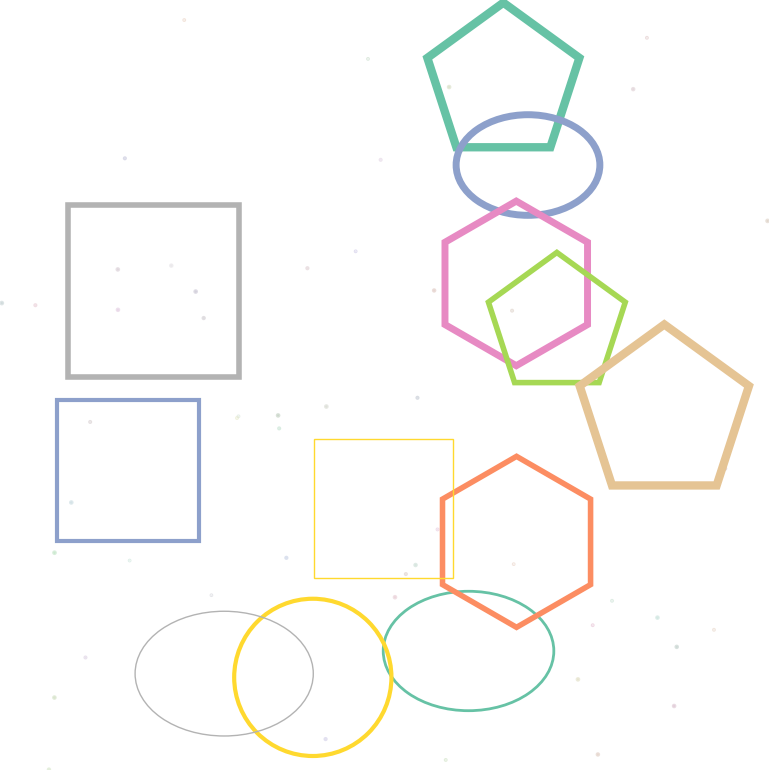[{"shape": "oval", "thickness": 1, "radius": 0.55, "center": [0.608, 0.155]}, {"shape": "pentagon", "thickness": 3, "radius": 0.52, "center": [0.654, 0.893]}, {"shape": "hexagon", "thickness": 2, "radius": 0.56, "center": [0.671, 0.296]}, {"shape": "oval", "thickness": 2.5, "radius": 0.47, "center": [0.686, 0.786]}, {"shape": "square", "thickness": 1.5, "radius": 0.46, "center": [0.166, 0.389]}, {"shape": "hexagon", "thickness": 2.5, "radius": 0.53, "center": [0.67, 0.632]}, {"shape": "pentagon", "thickness": 2, "radius": 0.47, "center": [0.723, 0.579]}, {"shape": "circle", "thickness": 1.5, "radius": 0.51, "center": [0.406, 0.12]}, {"shape": "square", "thickness": 0.5, "radius": 0.45, "center": [0.498, 0.339]}, {"shape": "pentagon", "thickness": 3, "radius": 0.58, "center": [0.863, 0.463]}, {"shape": "square", "thickness": 2, "radius": 0.56, "center": [0.199, 0.623]}, {"shape": "oval", "thickness": 0.5, "radius": 0.58, "center": [0.291, 0.125]}]